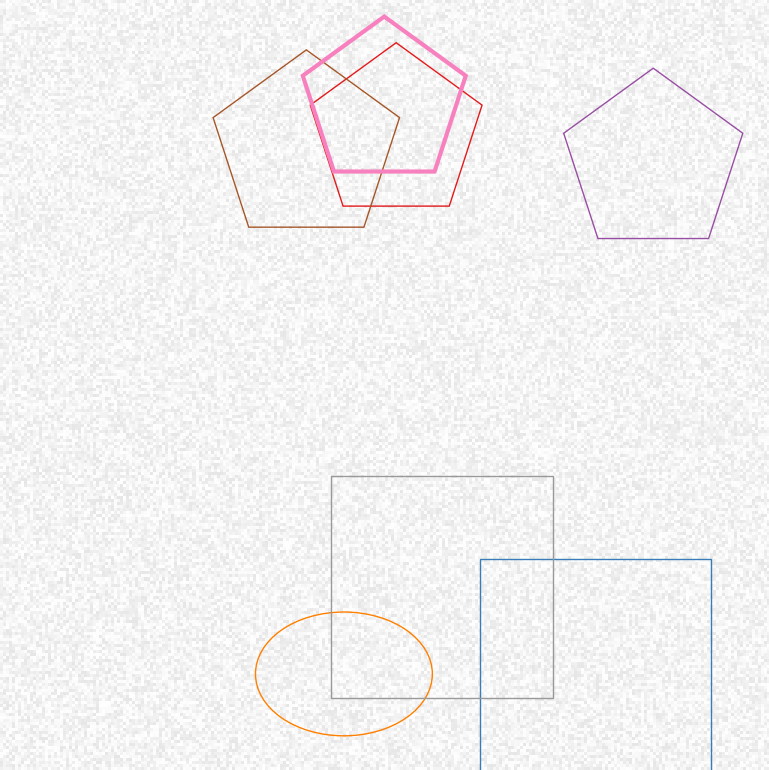[{"shape": "pentagon", "thickness": 0.5, "radius": 0.59, "center": [0.514, 0.827]}, {"shape": "square", "thickness": 0.5, "radius": 0.75, "center": [0.773, 0.125]}, {"shape": "pentagon", "thickness": 0.5, "radius": 0.61, "center": [0.848, 0.789]}, {"shape": "oval", "thickness": 0.5, "radius": 0.57, "center": [0.447, 0.125]}, {"shape": "pentagon", "thickness": 0.5, "radius": 0.64, "center": [0.398, 0.808]}, {"shape": "pentagon", "thickness": 1.5, "radius": 0.56, "center": [0.499, 0.867]}, {"shape": "square", "thickness": 0.5, "radius": 0.72, "center": [0.574, 0.238]}]